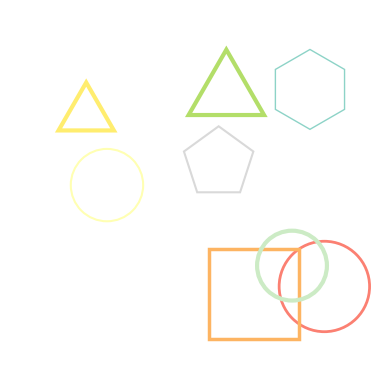[{"shape": "hexagon", "thickness": 1, "radius": 0.52, "center": [0.805, 0.768]}, {"shape": "circle", "thickness": 1.5, "radius": 0.47, "center": [0.278, 0.519]}, {"shape": "circle", "thickness": 2, "radius": 0.59, "center": [0.843, 0.256]}, {"shape": "square", "thickness": 2.5, "radius": 0.58, "center": [0.659, 0.236]}, {"shape": "triangle", "thickness": 3, "radius": 0.57, "center": [0.588, 0.758]}, {"shape": "pentagon", "thickness": 1.5, "radius": 0.47, "center": [0.568, 0.577]}, {"shape": "circle", "thickness": 3, "radius": 0.45, "center": [0.758, 0.31]}, {"shape": "triangle", "thickness": 3, "radius": 0.42, "center": [0.224, 0.703]}]